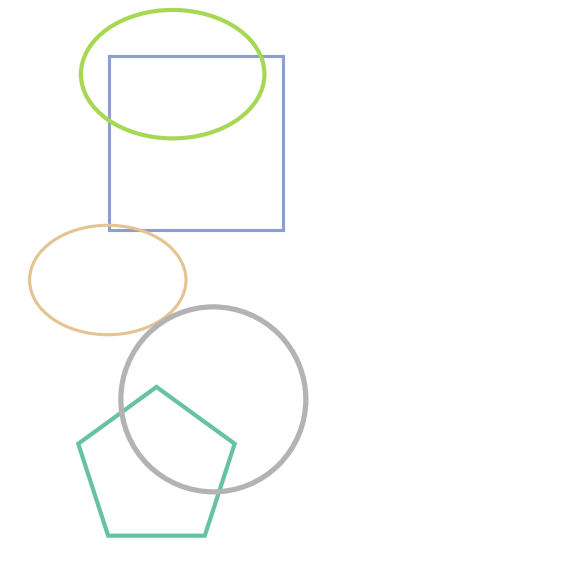[{"shape": "pentagon", "thickness": 2, "radius": 0.71, "center": [0.271, 0.187]}, {"shape": "square", "thickness": 1.5, "radius": 0.75, "center": [0.34, 0.751]}, {"shape": "oval", "thickness": 2, "radius": 0.79, "center": [0.299, 0.871]}, {"shape": "oval", "thickness": 1.5, "radius": 0.68, "center": [0.187, 0.514]}, {"shape": "circle", "thickness": 2.5, "radius": 0.8, "center": [0.369, 0.308]}]